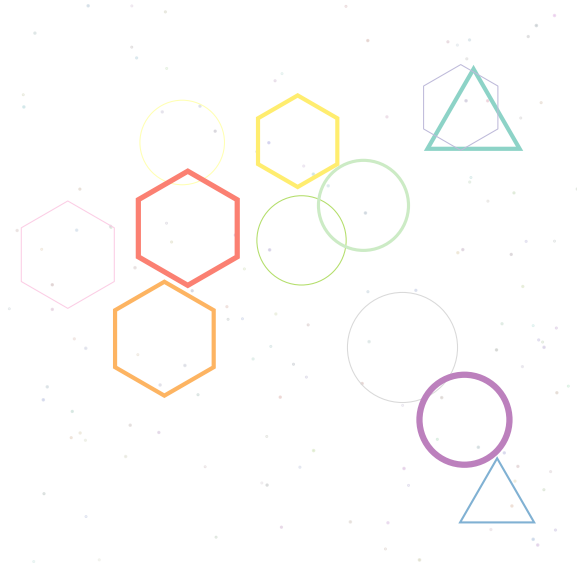[{"shape": "triangle", "thickness": 2, "radius": 0.46, "center": [0.82, 0.788]}, {"shape": "circle", "thickness": 0.5, "radius": 0.37, "center": [0.315, 0.752]}, {"shape": "hexagon", "thickness": 0.5, "radius": 0.37, "center": [0.798, 0.813]}, {"shape": "hexagon", "thickness": 2.5, "radius": 0.49, "center": [0.325, 0.604]}, {"shape": "triangle", "thickness": 1, "radius": 0.37, "center": [0.861, 0.132]}, {"shape": "hexagon", "thickness": 2, "radius": 0.49, "center": [0.285, 0.413]}, {"shape": "circle", "thickness": 0.5, "radius": 0.39, "center": [0.522, 0.583]}, {"shape": "hexagon", "thickness": 0.5, "radius": 0.46, "center": [0.117, 0.558]}, {"shape": "circle", "thickness": 0.5, "radius": 0.48, "center": [0.697, 0.397]}, {"shape": "circle", "thickness": 3, "radius": 0.39, "center": [0.804, 0.272]}, {"shape": "circle", "thickness": 1.5, "radius": 0.39, "center": [0.629, 0.644]}, {"shape": "hexagon", "thickness": 2, "radius": 0.4, "center": [0.515, 0.755]}]